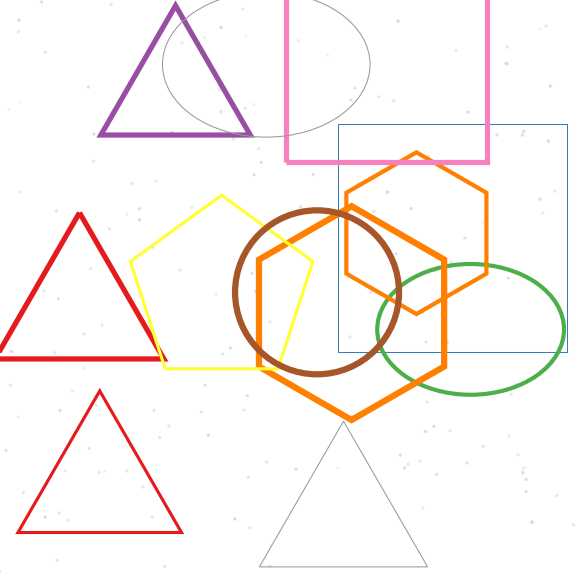[{"shape": "triangle", "thickness": 2.5, "radius": 0.84, "center": [0.138, 0.462]}, {"shape": "triangle", "thickness": 1.5, "radius": 0.82, "center": [0.173, 0.159]}, {"shape": "square", "thickness": 0.5, "radius": 0.99, "center": [0.784, 0.587]}, {"shape": "oval", "thickness": 2, "radius": 0.81, "center": [0.815, 0.429]}, {"shape": "triangle", "thickness": 2.5, "radius": 0.75, "center": [0.304, 0.84]}, {"shape": "hexagon", "thickness": 2, "radius": 0.7, "center": [0.721, 0.595]}, {"shape": "hexagon", "thickness": 3, "radius": 0.93, "center": [0.609, 0.457]}, {"shape": "pentagon", "thickness": 1.5, "radius": 0.83, "center": [0.384, 0.495]}, {"shape": "circle", "thickness": 3, "radius": 0.71, "center": [0.549, 0.493]}, {"shape": "square", "thickness": 2.5, "radius": 0.87, "center": [0.67, 0.893]}, {"shape": "oval", "thickness": 0.5, "radius": 0.9, "center": [0.461, 0.888]}, {"shape": "triangle", "thickness": 0.5, "radius": 0.84, "center": [0.595, 0.102]}]